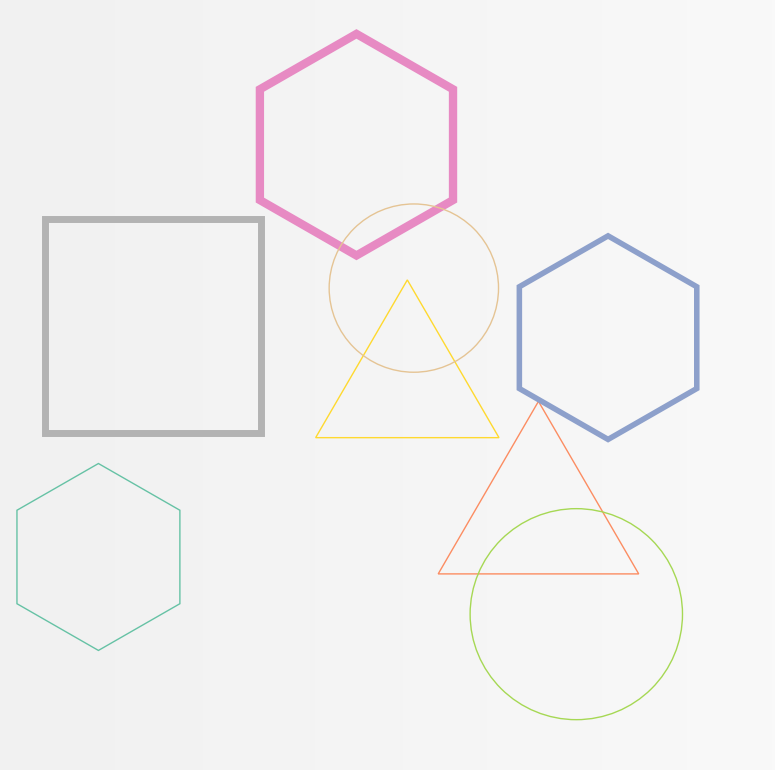[{"shape": "hexagon", "thickness": 0.5, "radius": 0.61, "center": [0.127, 0.277]}, {"shape": "triangle", "thickness": 0.5, "radius": 0.75, "center": [0.695, 0.329]}, {"shape": "hexagon", "thickness": 2, "radius": 0.66, "center": [0.785, 0.561]}, {"shape": "hexagon", "thickness": 3, "radius": 0.72, "center": [0.46, 0.812]}, {"shape": "circle", "thickness": 0.5, "radius": 0.69, "center": [0.744, 0.202]}, {"shape": "triangle", "thickness": 0.5, "radius": 0.68, "center": [0.526, 0.5]}, {"shape": "circle", "thickness": 0.5, "radius": 0.55, "center": [0.534, 0.626]}, {"shape": "square", "thickness": 2.5, "radius": 0.69, "center": [0.197, 0.577]}]